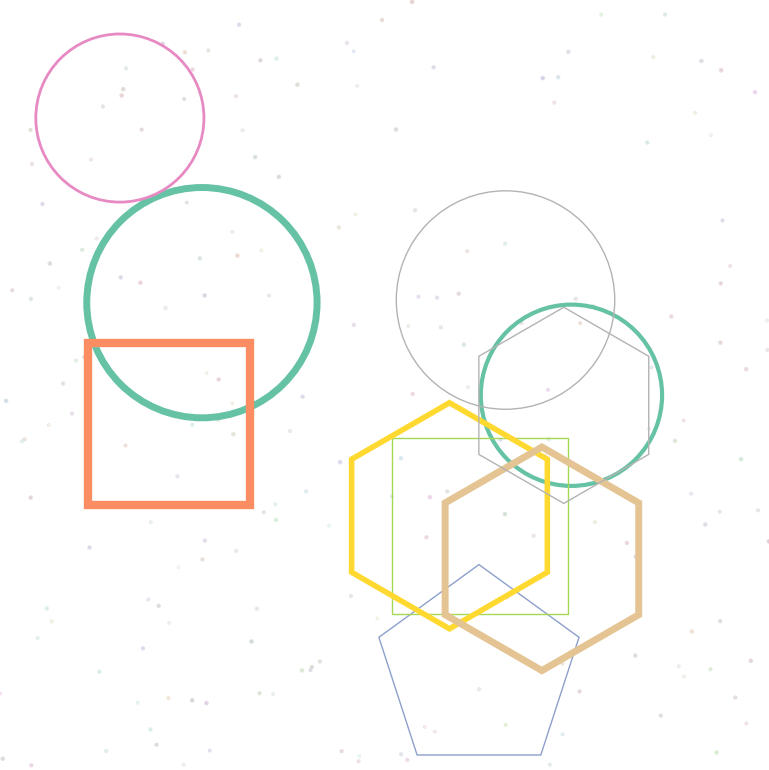[{"shape": "circle", "thickness": 2.5, "radius": 0.75, "center": [0.262, 0.607]}, {"shape": "circle", "thickness": 1.5, "radius": 0.59, "center": [0.742, 0.487]}, {"shape": "square", "thickness": 3, "radius": 0.53, "center": [0.22, 0.45]}, {"shape": "pentagon", "thickness": 0.5, "radius": 0.68, "center": [0.622, 0.13]}, {"shape": "circle", "thickness": 1, "radius": 0.55, "center": [0.156, 0.847]}, {"shape": "square", "thickness": 0.5, "radius": 0.57, "center": [0.624, 0.317]}, {"shape": "hexagon", "thickness": 2, "radius": 0.73, "center": [0.584, 0.33]}, {"shape": "hexagon", "thickness": 2.5, "radius": 0.73, "center": [0.704, 0.274]}, {"shape": "hexagon", "thickness": 0.5, "radius": 0.64, "center": [0.732, 0.474]}, {"shape": "circle", "thickness": 0.5, "radius": 0.71, "center": [0.657, 0.61]}]